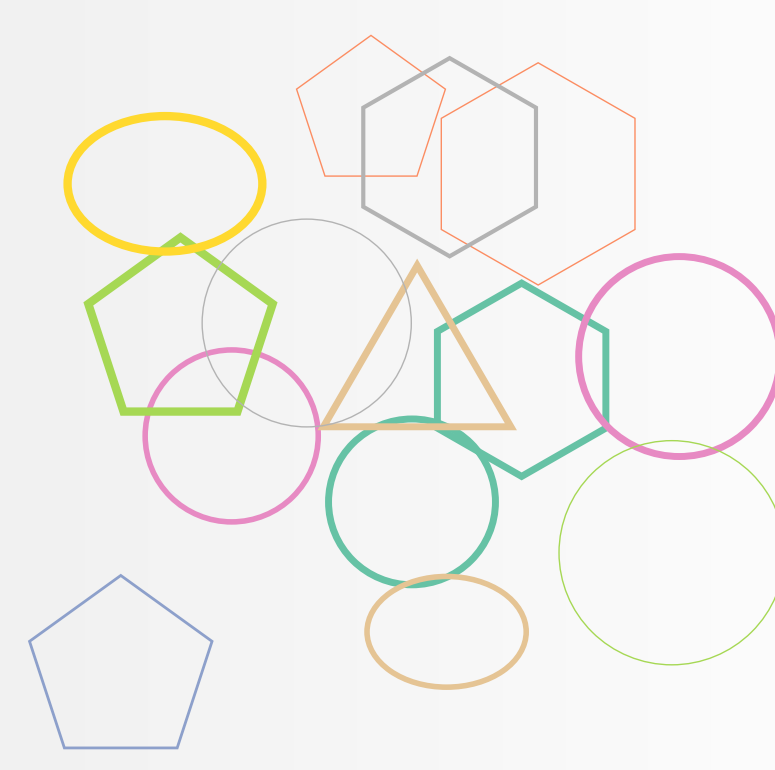[{"shape": "circle", "thickness": 2.5, "radius": 0.54, "center": [0.532, 0.348]}, {"shape": "hexagon", "thickness": 2.5, "radius": 0.63, "center": [0.673, 0.507]}, {"shape": "pentagon", "thickness": 0.5, "radius": 0.5, "center": [0.479, 0.853]}, {"shape": "hexagon", "thickness": 0.5, "radius": 0.72, "center": [0.694, 0.774]}, {"shape": "pentagon", "thickness": 1, "radius": 0.62, "center": [0.156, 0.129]}, {"shape": "circle", "thickness": 2, "radius": 0.56, "center": [0.299, 0.434]}, {"shape": "circle", "thickness": 2.5, "radius": 0.65, "center": [0.877, 0.537]}, {"shape": "circle", "thickness": 0.5, "radius": 0.73, "center": [0.867, 0.282]}, {"shape": "pentagon", "thickness": 3, "radius": 0.63, "center": [0.233, 0.567]}, {"shape": "oval", "thickness": 3, "radius": 0.63, "center": [0.213, 0.761]}, {"shape": "oval", "thickness": 2, "radius": 0.51, "center": [0.576, 0.179]}, {"shape": "triangle", "thickness": 2.5, "radius": 0.7, "center": [0.538, 0.516]}, {"shape": "hexagon", "thickness": 1.5, "radius": 0.64, "center": [0.58, 0.796]}, {"shape": "circle", "thickness": 0.5, "radius": 0.67, "center": [0.396, 0.581]}]